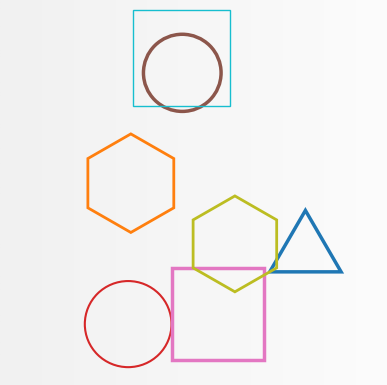[{"shape": "triangle", "thickness": 2.5, "radius": 0.53, "center": [0.788, 0.347]}, {"shape": "hexagon", "thickness": 2, "radius": 0.64, "center": [0.338, 0.524]}, {"shape": "circle", "thickness": 1.5, "radius": 0.56, "center": [0.331, 0.158]}, {"shape": "circle", "thickness": 2.5, "radius": 0.5, "center": [0.47, 0.811]}, {"shape": "square", "thickness": 2.5, "radius": 0.59, "center": [0.564, 0.184]}, {"shape": "hexagon", "thickness": 2, "radius": 0.62, "center": [0.606, 0.367]}, {"shape": "square", "thickness": 1, "radius": 0.62, "center": [0.468, 0.85]}]